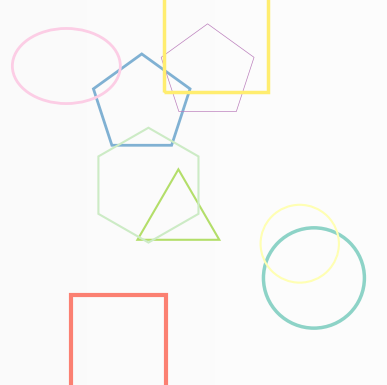[{"shape": "circle", "thickness": 2.5, "radius": 0.65, "center": [0.81, 0.278]}, {"shape": "circle", "thickness": 1.5, "radius": 0.51, "center": [0.774, 0.367]}, {"shape": "square", "thickness": 3, "radius": 0.61, "center": [0.306, 0.111]}, {"shape": "pentagon", "thickness": 2, "radius": 0.66, "center": [0.366, 0.729]}, {"shape": "triangle", "thickness": 1.5, "radius": 0.61, "center": [0.46, 0.438]}, {"shape": "oval", "thickness": 2, "radius": 0.7, "center": [0.171, 0.829]}, {"shape": "pentagon", "thickness": 0.5, "radius": 0.63, "center": [0.536, 0.812]}, {"shape": "hexagon", "thickness": 1.5, "radius": 0.75, "center": [0.383, 0.519]}, {"shape": "square", "thickness": 2.5, "radius": 0.67, "center": [0.558, 0.896]}]